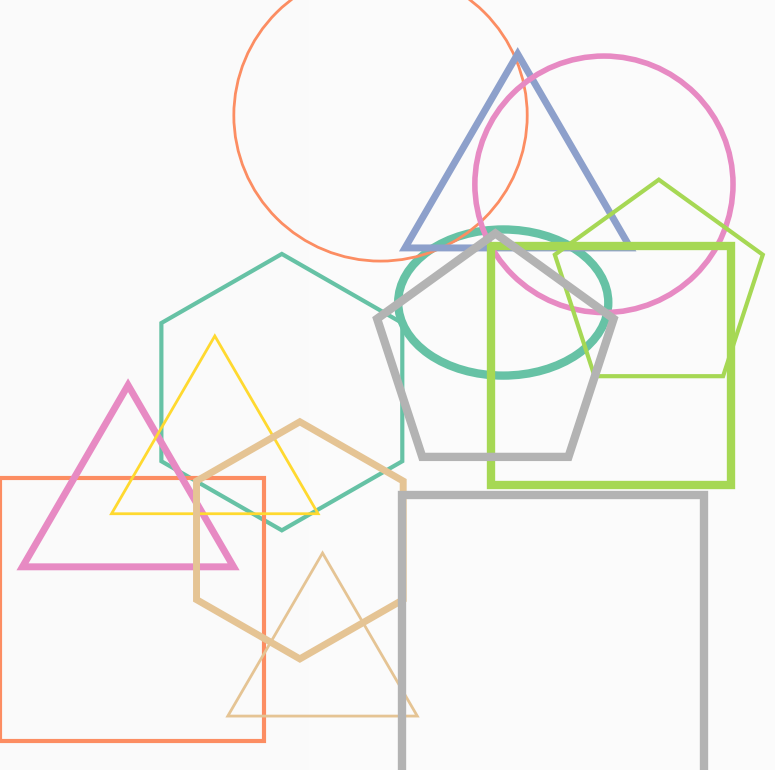[{"shape": "hexagon", "thickness": 1.5, "radius": 0.9, "center": [0.364, 0.491]}, {"shape": "oval", "thickness": 3, "radius": 0.68, "center": [0.649, 0.607]}, {"shape": "circle", "thickness": 1, "radius": 0.95, "center": [0.491, 0.85]}, {"shape": "square", "thickness": 1.5, "radius": 0.85, "center": [0.17, 0.208]}, {"shape": "triangle", "thickness": 2.5, "radius": 0.84, "center": [0.668, 0.762]}, {"shape": "triangle", "thickness": 2.5, "radius": 0.79, "center": [0.165, 0.343]}, {"shape": "circle", "thickness": 2, "radius": 0.83, "center": [0.779, 0.761]}, {"shape": "square", "thickness": 3, "radius": 0.77, "center": [0.789, 0.525]}, {"shape": "pentagon", "thickness": 1.5, "radius": 0.71, "center": [0.85, 0.626]}, {"shape": "triangle", "thickness": 1, "radius": 0.77, "center": [0.277, 0.41]}, {"shape": "hexagon", "thickness": 2.5, "radius": 0.77, "center": [0.387, 0.298]}, {"shape": "triangle", "thickness": 1, "radius": 0.71, "center": [0.416, 0.141]}, {"shape": "pentagon", "thickness": 3, "radius": 0.8, "center": [0.639, 0.536]}, {"shape": "square", "thickness": 3, "radius": 0.97, "center": [0.713, 0.163]}]